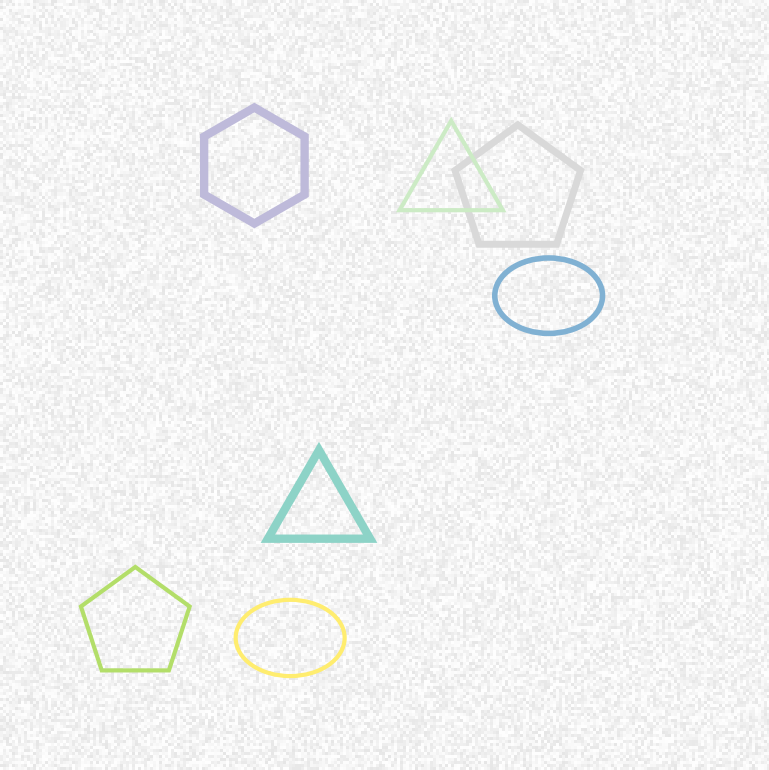[{"shape": "triangle", "thickness": 3, "radius": 0.38, "center": [0.414, 0.339]}, {"shape": "hexagon", "thickness": 3, "radius": 0.38, "center": [0.33, 0.785]}, {"shape": "oval", "thickness": 2, "radius": 0.35, "center": [0.713, 0.616]}, {"shape": "pentagon", "thickness": 1.5, "radius": 0.37, "center": [0.176, 0.189]}, {"shape": "pentagon", "thickness": 2.5, "radius": 0.43, "center": [0.672, 0.752]}, {"shape": "triangle", "thickness": 1.5, "radius": 0.39, "center": [0.586, 0.766]}, {"shape": "oval", "thickness": 1.5, "radius": 0.35, "center": [0.377, 0.172]}]